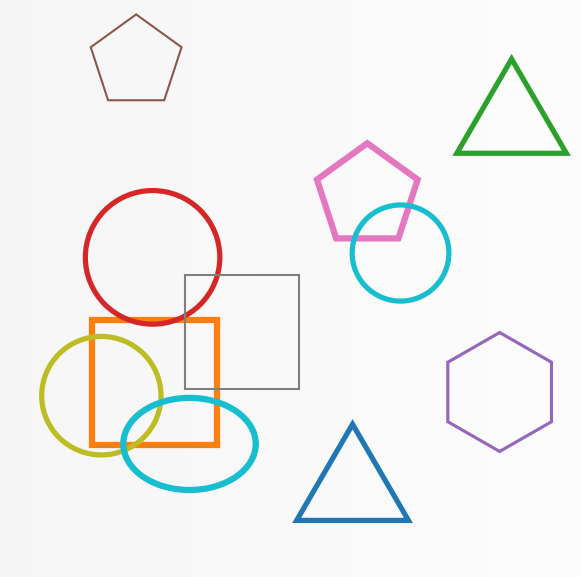[{"shape": "triangle", "thickness": 2.5, "radius": 0.56, "center": [0.607, 0.154]}, {"shape": "square", "thickness": 3, "radius": 0.54, "center": [0.266, 0.337]}, {"shape": "triangle", "thickness": 2.5, "radius": 0.54, "center": [0.88, 0.788]}, {"shape": "circle", "thickness": 2.5, "radius": 0.58, "center": [0.263, 0.553]}, {"shape": "hexagon", "thickness": 1.5, "radius": 0.51, "center": [0.86, 0.32]}, {"shape": "pentagon", "thickness": 1, "radius": 0.41, "center": [0.234, 0.892]}, {"shape": "pentagon", "thickness": 3, "radius": 0.46, "center": [0.632, 0.66]}, {"shape": "square", "thickness": 1, "radius": 0.49, "center": [0.416, 0.425]}, {"shape": "circle", "thickness": 2.5, "radius": 0.51, "center": [0.174, 0.314]}, {"shape": "circle", "thickness": 2.5, "radius": 0.42, "center": [0.689, 0.561]}, {"shape": "oval", "thickness": 3, "radius": 0.57, "center": [0.326, 0.23]}]